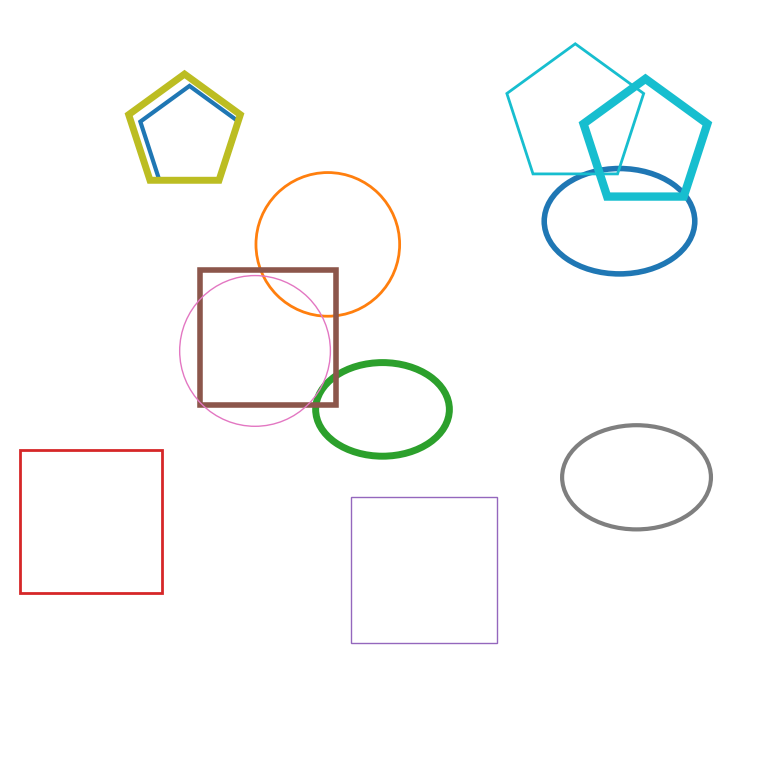[{"shape": "oval", "thickness": 2, "radius": 0.49, "center": [0.805, 0.713]}, {"shape": "pentagon", "thickness": 1.5, "radius": 0.34, "center": [0.246, 0.821]}, {"shape": "circle", "thickness": 1, "radius": 0.47, "center": [0.426, 0.683]}, {"shape": "oval", "thickness": 2.5, "radius": 0.43, "center": [0.497, 0.468]}, {"shape": "square", "thickness": 1, "radius": 0.46, "center": [0.118, 0.323]}, {"shape": "square", "thickness": 0.5, "radius": 0.47, "center": [0.551, 0.26]}, {"shape": "square", "thickness": 2, "radius": 0.44, "center": [0.348, 0.562]}, {"shape": "circle", "thickness": 0.5, "radius": 0.49, "center": [0.331, 0.544]}, {"shape": "oval", "thickness": 1.5, "radius": 0.48, "center": [0.827, 0.38]}, {"shape": "pentagon", "thickness": 2.5, "radius": 0.38, "center": [0.24, 0.828]}, {"shape": "pentagon", "thickness": 1, "radius": 0.47, "center": [0.747, 0.85]}, {"shape": "pentagon", "thickness": 3, "radius": 0.42, "center": [0.838, 0.813]}]